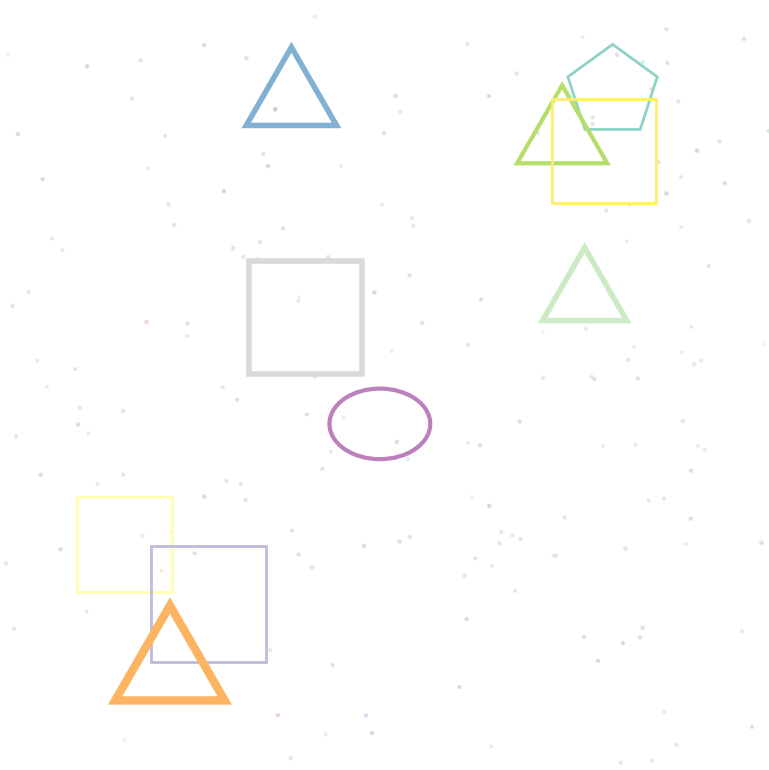[{"shape": "pentagon", "thickness": 1, "radius": 0.31, "center": [0.796, 0.881]}, {"shape": "square", "thickness": 1, "radius": 0.31, "center": [0.162, 0.293]}, {"shape": "square", "thickness": 1, "radius": 0.37, "center": [0.271, 0.216]}, {"shape": "triangle", "thickness": 2, "radius": 0.34, "center": [0.378, 0.871]}, {"shape": "triangle", "thickness": 3, "radius": 0.41, "center": [0.221, 0.131]}, {"shape": "triangle", "thickness": 1.5, "radius": 0.34, "center": [0.73, 0.822]}, {"shape": "square", "thickness": 2, "radius": 0.37, "center": [0.397, 0.588]}, {"shape": "oval", "thickness": 1.5, "radius": 0.33, "center": [0.493, 0.45]}, {"shape": "triangle", "thickness": 2, "radius": 0.32, "center": [0.759, 0.615]}, {"shape": "square", "thickness": 1, "radius": 0.34, "center": [0.785, 0.803]}]